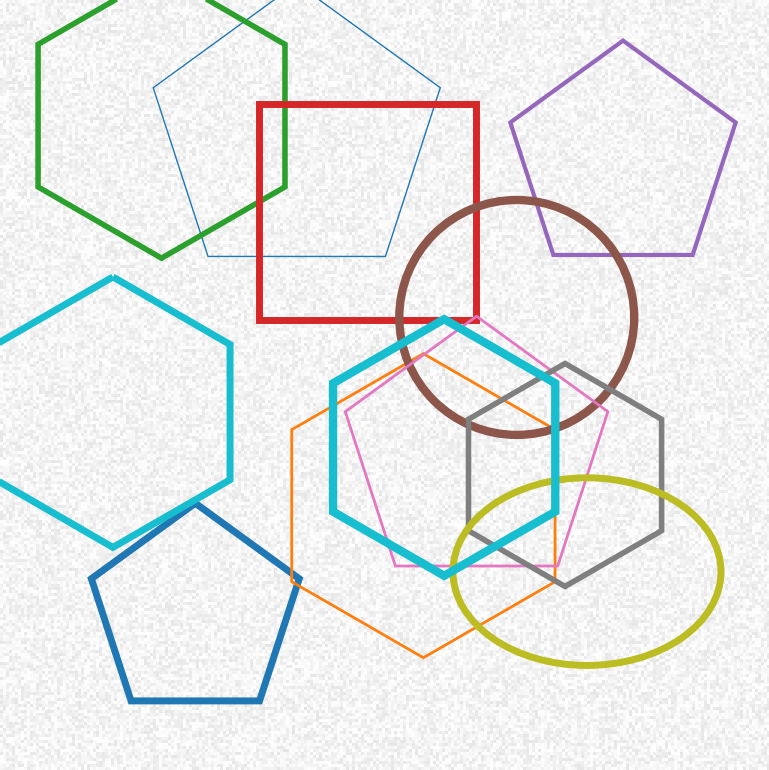[{"shape": "pentagon", "thickness": 0.5, "radius": 0.98, "center": [0.385, 0.826]}, {"shape": "pentagon", "thickness": 2.5, "radius": 0.71, "center": [0.254, 0.205]}, {"shape": "hexagon", "thickness": 1, "radius": 0.99, "center": [0.55, 0.343]}, {"shape": "hexagon", "thickness": 2, "radius": 0.93, "center": [0.21, 0.85]}, {"shape": "square", "thickness": 2.5, "radius": 0.7, "center": [0.477, 0.725]}, {"shape": "pentagon", "thickness": 1.5, "radius": 0.77, "center": [0.809, 0.793]}, {"shape": "circle", "thickness": 3, "radius": 0.76, "center": [0.671, 0.588]}, {"shape": "pentagon", "thickness": 1, "radius": 0.9, "center": [0.619, 0.41]}, {"shape": "hexagon", "thickness": 2, "radius": 0.72, "center": [0.734, 0.383]}, {"shape": "oval", "thickness": 2.5, "radius": 0.87, "center": [0.762, 0.258]}, {"shape": "hexagon", "thickness": 3, "radius": 0.83, "center": [0.577, 0.419]}, {"shape": "hexagon", "thickness": 2.5, "radius": 0.88, "center": [0.147, 0.465]}]